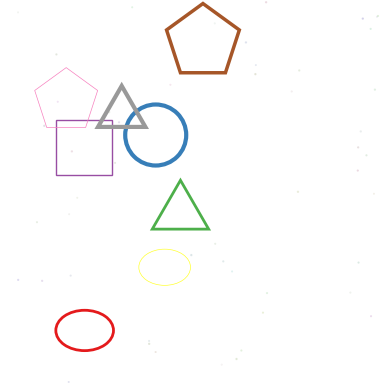[{"shape": "oval", "thickness": 2, "radius": 0.37, "center": [0.22, 0.142]}, {"shape": "circle", "thickness": 3, "radius": 0.4, "center": [0.404, 0.649]}, {"shape": "triangle", "thickness": 2, "radius": 0.42, "center": [0.469, 0.447]}, {"shape": "square", "thickness": 1, "radius": 0.36, "center": [0.219, 0.616]}, {"shape": "oval", "thickness": 0.5, "radius": 0.34, "center": [0.428, 0.306]}, {"shape": "pentagon", "thickness": 2.5, "radius": 0.5, "center": [0.527, 0.891]}, {"shape": "pentagon", "thickness": 0.5, "radius": 0.43, "center": [0.172, 0.738]}, {"shape": "triangle", "thickness": 3, "radius": 0.36, "center": [0.316, 0.706]}]